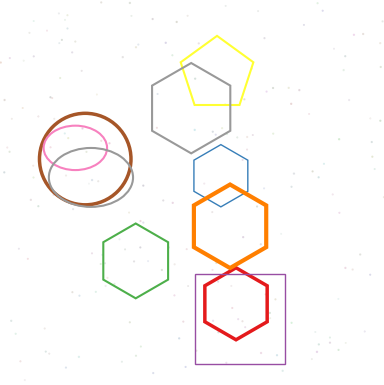[{"shape": "hexagon", "thickness": 2.5, "radius": 0.47, "center": [0.613, 0.211]}, {"shape": "hexagon", "thickness": 1, "radius": 0.4, "center": [0.574, 0.544]}, {"shape": "hexagon", "thickness": 1.5, "radius": 0.49, "center": [0.352, 0.322]}, {"shape": "square", "thickness": 1, "radius": 0.59, "center": [0.623, 0.172]}, {"shape": "hexagon", "thickness": 3, "radius": 0.54, "center": [0.598, 0.412]}, {"shape": "pentagon", "thickness": 1.5, "radius": 0.5, "center": [0.564, 0.808]}, {"shape": "circle", "thickness": 2.5, "radius": 0.59, "center": [0.221, 0.587]}, {"shape": "oval", "thickness": 1.5, "radius": 0.41, "center": [0.196, 0.616]}, {"shape": "oval", "thickness": 1.5, "radius": 0.55, "center": [0.236, 0.539]}, {"shape": "hexagon", "thickness": 1.5, "radius": 0.59, "center": [0.497, 0.719]}]